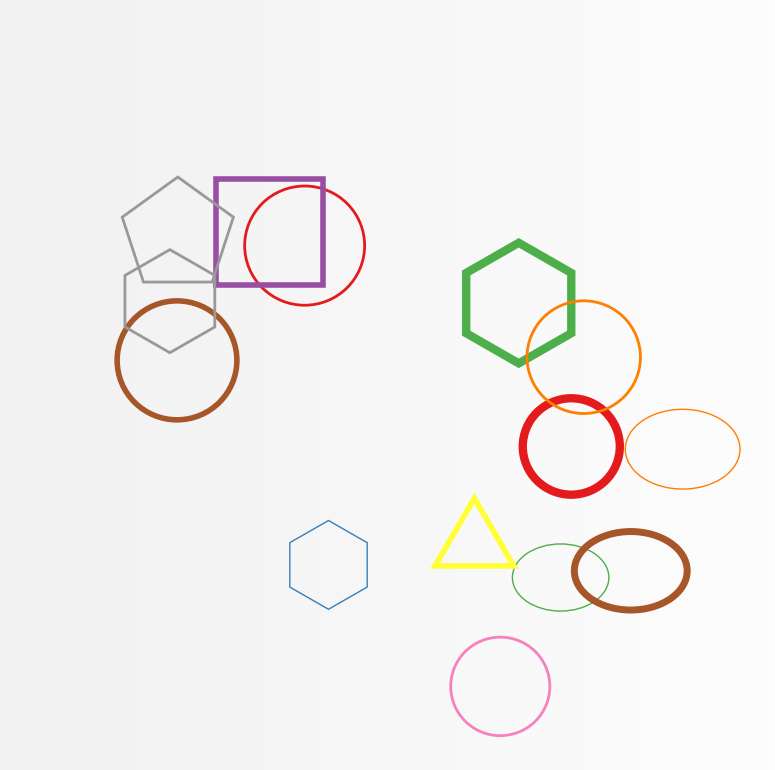[{"shape": "circle", "thickness": 3, "radius": 0.31, "center": [0.737, 0.42]}, {"shape": "circle", "thickness": 1, "radius": 0.39, "center": [0.393, 0.681]}, {"shape": "hexagon", "thickness": 0.5, "radius": 0.29, "center": [0.424, 0.266]}, {"shape": "oval", "thickness": 0.5, "radius": 0.31, "center": [0.723, 0.25]}, {"shape": "hexagon", "thickness": 3, "radius": 0.39, "center": [0.669, 0.606]}, {"shape": "square", "thickness": 2, "radius": 0.34, "center": [0.348, 0.698]}, {"shape": "circle", "thickness": 1, "radius": 0.37, "center": [0.753, 0.536]}, {"shape": "oval", "thickness": 0.5, "radius": 0.37, "center": [0.881, 0.417]}, {"shape": "triangle", "thickness": 2, "radius": 0.29, "center": [0.612, 0.294]}, {"shape": "circle", "thickness": 2, "radius": 0.39, "center": [0.228, 0.532]}, {"shape": "oval", "thickness": 2.5, "radius": 0.36, "center": [0.814, 0.259]}, {"shape": "circle", "thickness": 1, "radius": 0.32, "center": [0.646, 0.109]}, {"shape": "hexagon", "thickness": 1, "radius": 0.33, "center": [0.219, 0.609]}, {"shape": "pentagon", "thickness": 1, "radius": 0.38, "center": [0.229, 0.695]}]